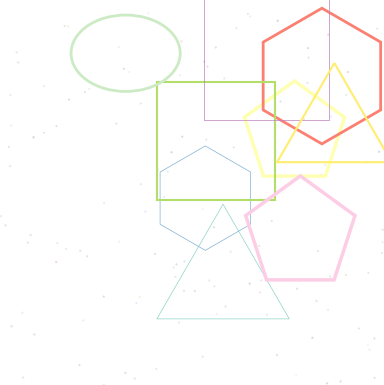[{"shape": "triangle", "thickness": 0.5, "radius": 0.99, "center": [0.579, 0.271]}, {"shape": "pentagon", "thickness": 2.5, "radius": 0.68, "center": [0.765, 0.653]}, {"shape": "hexagon", "thickness": 2, "radius": 0.88, "center": [0.836, 0.802]}, {"shape": "hexagon", "thickness": 0.5, "radius": 0.68, "center": [0.533, 0.485]}, {"shape": "square", "thickness": 1.5, "radius": 0.76, "center": [0.561, 0.634]}, {"shape": "pentagon", "thickness": 2.5, "radius": 0.75, "center": [0.78, 0.394]}, {"shape": "square", "thickness": 0.5, "radius": 0.81, "center": [0.692, 0.85]}, {"shape": "oval", "thickness": 2, "radius": 0.71, "center": [0.326, 0.862]}, {"shape": "triangle", "thickness": 1.5, "radius": 0.86, "center": [0.869, 0.665]}]